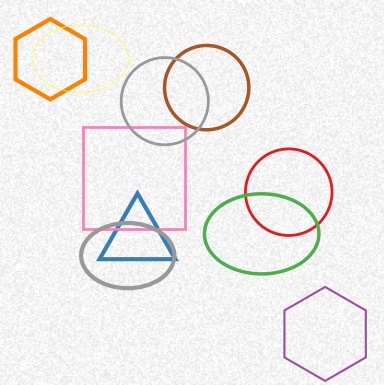[{"shape": "circle", "thickness": 2, "radius": 0.56, "center": [0.75, 0.501]}, {"shape": "triangle", "thickness": 3, "radius": 0.57, "center": [0.357, 0.384]}, {"shape": "oval", "thickness": 2.5, "radius": 0.74, "center": [0.68, 0.393]}, {"shape": "hexagon", "thickness": 1.5, "radius": 0.61, "center": [0.845, 0.133]}, {"shape": "hexagon", "thickness": 3, "radius": 0.52, "center": [0.131, 0.846]}, {"shape": "oval", "thickness": 0.5, "radius": 0.63, "center": [0.209, 0.848]}, {"shape": "circle", "thickness": 2.5, "radius": 0.55, "center": [0.537, 0.772]}, {"shape": "square", "thickness": 2, "radius": 0.66, "center": [0.347, 0.538]}, {"shape": "oval", "thickness": 3, "radius": 0.61, "center": [0.332, 0.336]}, {"shape": "circle", "thickness": 2, "radius": 0.57, "center": [0.428, 0.737]}]